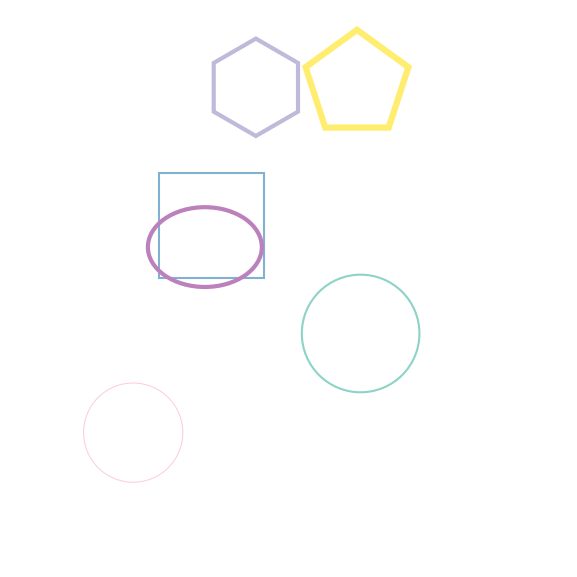[{"shape": "circle", "thickness": 1, "radius": 0.51, "center": [0.624, 0.422]}, {"shape": "hexagon", "thickness": 2, "radius": 0.42, "center": [0.443, 0.848]}, {"shape": "square", "thickness": 1, "radius": 0.45, "center": [0.366, 0.609]}, {"shape": "circle", "thickness": 0.5, "radius": 0.43, "center": [0.231, 0.25]}, {"shape": "oval", "thickness": 2, "radius": 0.49, "center": [0.355, 0.571]}, {"shape": "pentagon", "thickness": 3, "radius": 0.47, "center": [0.618, 0.854]}]